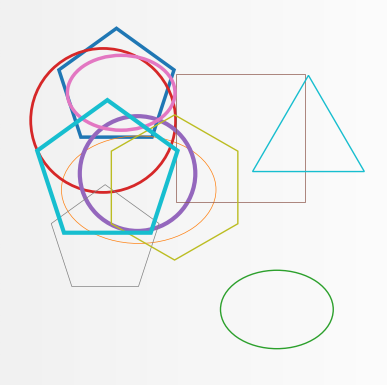[{"shape": "pentagon", "thickness": 2.5, "radius": 0.78, "center": [0.301, 0.77]}, {"shape": "oval", "thickness": 0.5, "radius": 1.0, "center": [0.358, 0.507]}, {"shape": "oval", "thickness": 1, "radius": 0.73, "center": [0.715, 0.196]}, {"shape": "circle", "thickness": 2, "radius": 0.93, "center": [0.266, 0.687]}, {"shape": "circle", "thickness": 3, "radius": 0.75, "center": [0.355, 0.549]}, {"shape": "square", "thickness": 0.5, "radius": 0.83, "center": [0.62, 0.641]}, {"shape": "oval", "thickness": 2.5, "radius": 0.69, "center": [0.313, 0.759]}, {"shape": "pentagon", "thickness": 0.5, "radius": 0.73, "center": [0.271, 0.374]}, {"shape": "hexagon", "thickness": 1, "radius": 0.94, "center": [0.451, 0.513]}, {"shape": "triangle", "thickness": 1, "radius": 0.83, "center": [0.796, 0.638]}, {"shape": "pentagon", "thickness": 3, "radius": 0.95, "center": [0.277, 0.55]}]